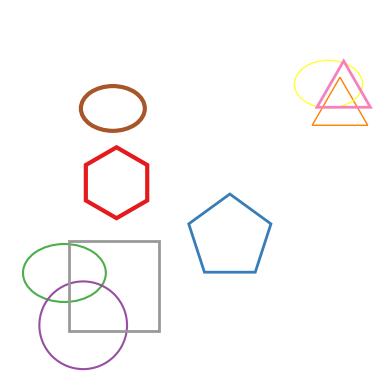[{"shape": "hexagon", "thickness": 3, "radius": 0.46, "center": [0.303, 0.525]}, {"shape": "pentagon", "thickness": 2, "radius": 0.56, "center": [0.597, 0.384]}, {"shape": "oval", "thickness": 1.5, "radius": 0.54, "center": [0.167, 0.291]}, {"shape": "circle", "thickness": 1.5, "radius": 0.57, "center": [0.216, 0.155]}, {"shape": "triangle", "thickness": 1, "radius": 0.42, "center": [0.883, 0.716]}, {"shape": "oval", "thickness": 1, "radius": 0.44, "center": [0.853, 0.781]}, {"shape": "oval", "thickness": 3, "radius": 0.42, "center": [0.293, 0.718]}, {"shape": "triangle", "thickness": 2, "radius": 0.4, "center": [0.893, 0.761]}, {"shape": "square", "thickness": 2, "radius": 0.58, "center": [0.297, 0.258]}]